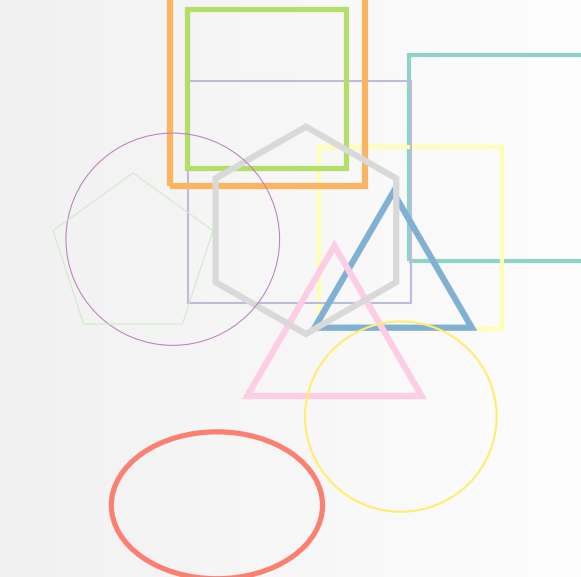[{"shape": "square", "thickness": 2, "radius": 0.9, "center": [0.884, 0.726]}, {"shape": "square", "thickness": 2, "radius": 0.79, "center": [0.706, 0.588]}, {"shape": "square", "thickness": 1, "radius": 0.96, "center": [0.515, 0.667]}, {"shape": "oval", "thickness": 2.5, "radius": 0.91, "center": [0.373, 0.124]}, {"shape": "triangle", "thickness": 3, "radius": 0.78, "center": [0.676, 0.51]}, {"shape": "square", "thickness": 3, "radius": 0.84, "center": [0.46, 0.845]}, {"shape": "square", "thickness": 2.5, "radius": 0.69, "center": [0.458, 0.846]}, {"shape": "triangle", "thickness": 3, "radius": 0.87, "center": [0.575, 0.4]}, {"shape": "hexagon", "thickness": 3, "radius": 0.9, "center": [0.526, 0.6]}, {"shape": "circle", "thickness": 0.5, "radius": 0.92, "center": [0.297, 0.585]}, {"shape": "pentagon", "thickness": 0.5, "radius": 0.72, "center": [0.229, 0.555]}, {"shape": "circle", "thickness": 1, "radius": 0.82, "center": [0.69, 0.278]}]